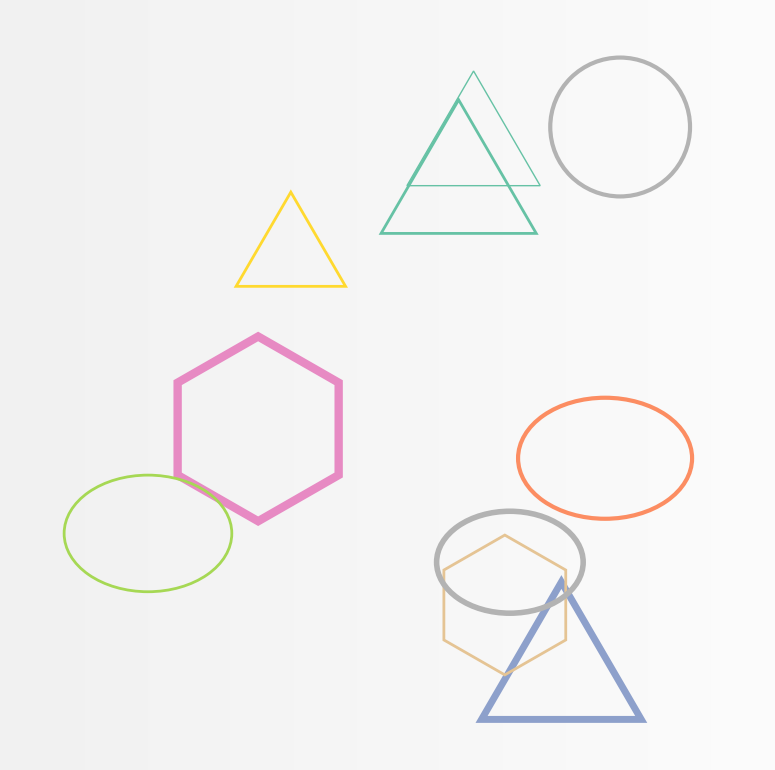[{"shape": "triangle", "thickness": 0.5, "radius": 0.5, "center": [0.611, 0.809]}, {"shape": "triangle", "thickness": 1, "radius": 0.58, "center": [0.592, 0.755]}, {"shape": "oval", "thickness": 1.5, "radius": 0.56, "center": [0.781, 0.405]}, {"shape": "triangle", "thickness": 2.5, "radius": 0.59, "center": [0.724, 0.125]}, {"shape": "hexagon", "thickness": 3, "radius": 0.6, "center": [0.333, 0.443]}, {"shape": "oval", "thickness": 1, "radius": 0.54, "center": [0.191, 0.307]}, {"shape": "triangle", "thickness": 1, "radius": 0.41, "center": [0.375, 0.669]}, {"shape": "hexagon", "thickness": 1, "radius": 0.45, "center": [0.651, 0.214]}, {"shape": "circle", "thickness": 1.5, "radius": 0.45, "center": [0.8, 0.835]}, {"shape": "oval", "thickness": 2, "radius": 0.47, "center": [0.658, 0.27]}]